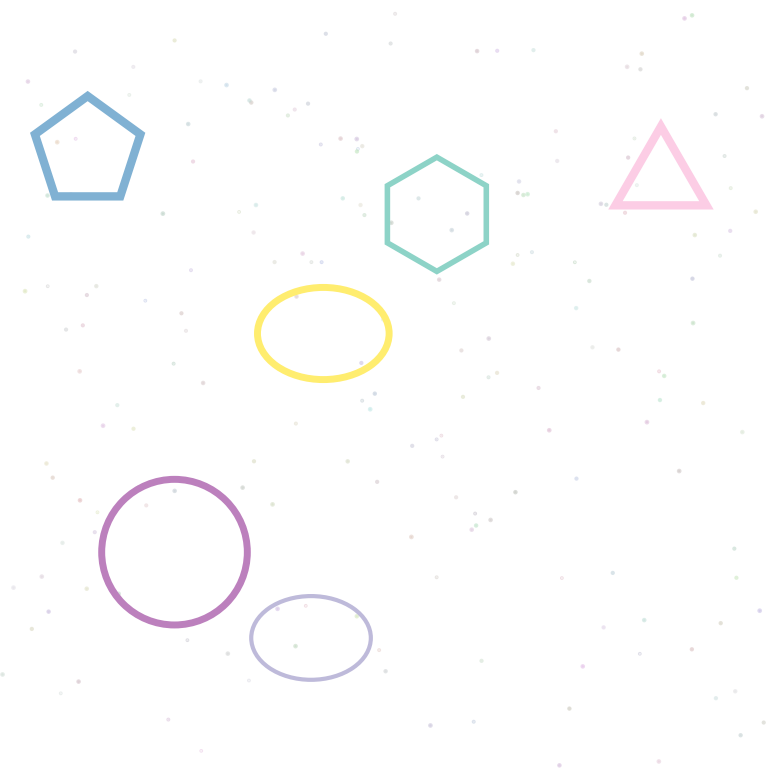[{"shape": "hexagon", "thickness": 2, "radius": 0.37, "center": [0.567, 0.722]}, {"shape": "oval", "thickness": 1.5, "radius": 0.39, "center": [0.404, 0.172]}, {"shape": "pentagon", "thickness": 3, "radius": 0.36, "center": [0.114, 0.803]}, {"shape": "triangle", "thickness": 3, "radius": 0.34, "center": [0.858, 0.767]}, {"shape": "circle", "thickness": 2.5, "radius": 0.47, "center": [0.227, 0.283]}, {"shape": "oval", "thickness": 2.5, "radius": 0.43, "center": [0.42, 0.567]}]